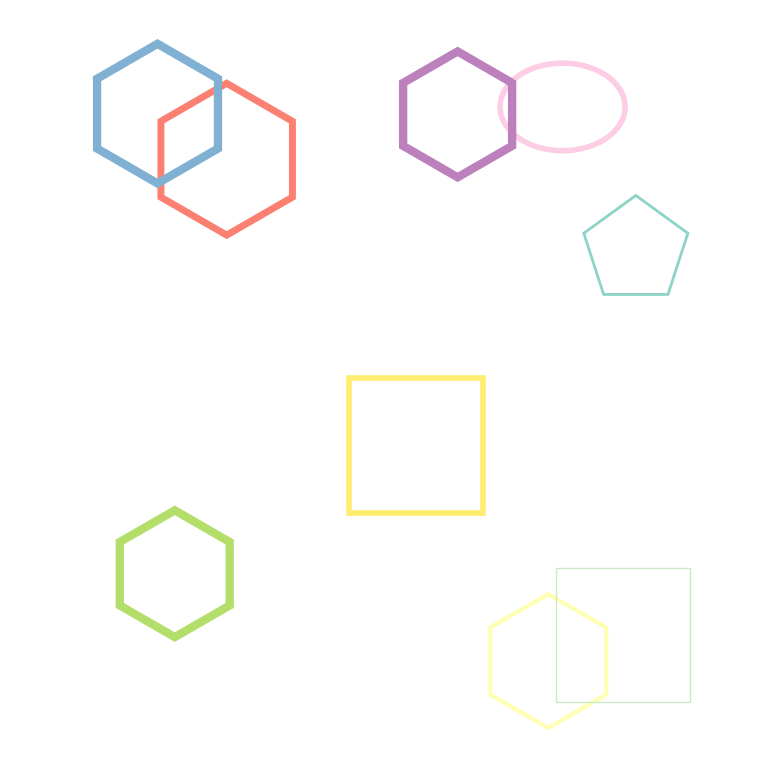[{"shape": "pentagon", "thickness": 1, "radius": 0.36, "center": [0.826, 0.675]}, {"shape": "hexagon", "thickness": 1.5, "radius": 0.43, "center": [0.712, 0.141]}, {"shape": "hexagon", "thickness": 2.5, "radius": 0.49, "center": [0.294, 0.793]}, {"shape": "hexagon", "thickness": 3, "radius": 0.45, "center": [0.205, 0.852]}, {"shape": "hexagon", "thickness": 3, "radius": 0.41, "center": [0.227, 0.255]}, {"shape": "oval", "thickness": 2, "radius": 0.41, "center": [0.731, 0.861]}, {"shape": "hexagon", "thickness": 3, "radius": 0.41, "center": [0.594, 0.851]}, {"shape": "square", "thickness": 0.5, "radius": 0.44, "center": [0.809, 0.175]}, {"shape": "square", "thickness": 2, "radius": 0.44, "center": [0.54, 0.421]}]